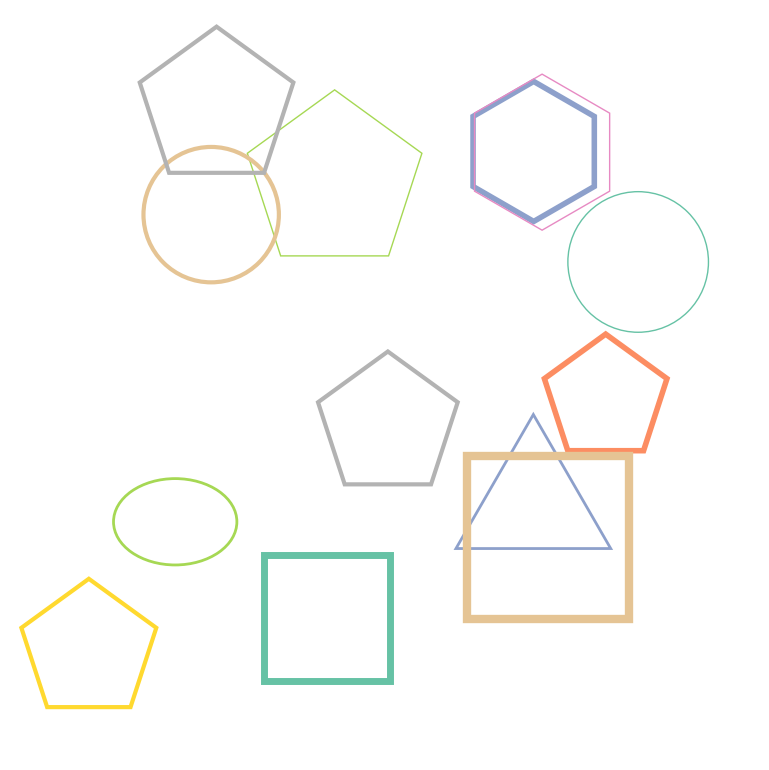[{"shape": "square", "thickness": 2.5, "radius": 0.41, "center": [0.424, 0.197]}, {"shape": "circle", "thickness": 0.5, "radius": 0.46, "center": [0.829, 0.66]}, {"shape": "pentagon", "thickness": 2, "radius": 0.42, "center": [0.787, 0.482]}, {"shape": "hexagon", "thickness": 2, "radius": 0.45, "center": [0.693, 0.803]}, {"shape": "triangle", "thickness": 1, "radius": 0.58, "center": [0.693, 0.346]}, {"shape": "hexagon", "thickness": 0.5, "radius": 0.51, "center": [0.704, 0.802]}, {"shape": "pentagon", "thickness": 0.5, "radius": 0.6, "center": [0.435, 0.764]}, {"shape": "oval", "thickness": 1, "radius": 0.4, "center": [0.228, 0.322]}, {"shape": "pentagon", "thickness": 1.5, "radius": 0.46, "center": [0.115, 0.156]}, {"shape": "square", "thickness": 3, "radius": 0.53, "center": [0.712, 0.302]}, {"shape": "circle", "thickness": 1.5, "radius": 0.44, "center": [0.274, 0.721]}, {"shape": "pentagon", "thickness": 1.5, "radius": 0.52, "center": [0.281, 0.86]}, {"shape": "pentagon", "thickness": 1.5, "radius": 0.48, "center": [0.504, 0.448]}]